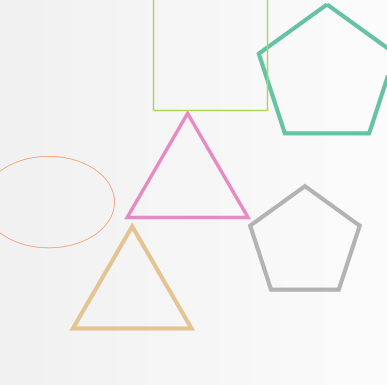[{"shape": "pentagon", "thickness": 3, "radius": 0.93, "center": [0.844, 0.803]}, {"shape": "oval", "thickness": 0.5, "radius": 0.85, "center": [0.126, 0.475]}, {"shape": "triangle", "thickness": 2.5, "radius": 0.9, "center": [0.484, 0.525]}, {"shape": "square", "thickness": 1, "radius": 0.74, "center": [0.541, 0.862]}, {"shape": "triangle", "thickness": 3, "radius": 0.88, "center": [0.341, 0.235]}, {"shape": "pentagon", "thickness": 3, "radius": 0.74, "center": [0.787, 0.368]}]